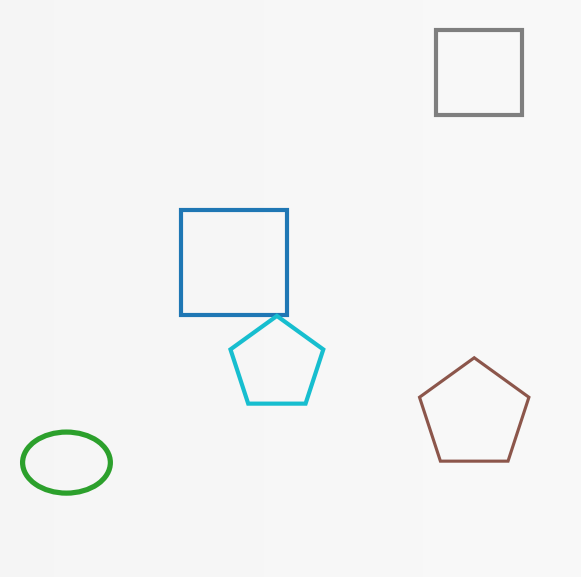[{"shape": "square", "thickness": 2, "radius": 0.46, "center": [0.402, 0.545]}, {"shape": "oval", "thickness": 2.5, "radius": 0.38, "center": [0.114, 0.198]}, {"shape": "pentagon", "thickness": 1.5, "radius": 0.49, "center": [0.816, 0.281]}, {"shape": "square", "thickness": 2, "radius": 0.37, "center": [0.824, 0.874]}, {"shape": "pentagon", "thickness": 2, "radius": 0.42, "center": [0.476, 0.368]}]